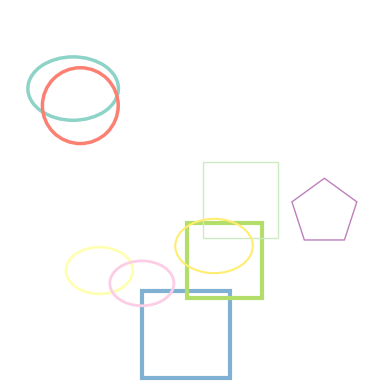[{"shape": "oval", "thickness": 2.5, "radius": 0.59, "center": [0.19, 0.77]}, {"shape": "oval", "thickness": 2, "radius": 0.43, "center": [0.258, 0.297]}, {"shape": "circle", "thickness": 2.5, "radius": 0.49, "center": [0.209, 0.726]}, {"shape": "square", "thickness": 3, "radius": 0.57, "center": [0.483, 0.131]}, {"shape": "square", "thickness": 3, "radius": 0.49, "center": [0.583, 0.323]}, {"shape": "oval", "thickness": 2, "radius": 0.42, "center": [0.368, 0.264]}, {"shape": "pentagon", "thickness": 1, "radius": 0.44, "center": [0.843, 0.448]}, {"shape": "square", "thickness": 1, "radius": 0.49, "center": [0.625, 0.481]}, {"shape": "oval", "thickness": 1.5, "radius": 0.5, "center": [0.556, 0.361]}]